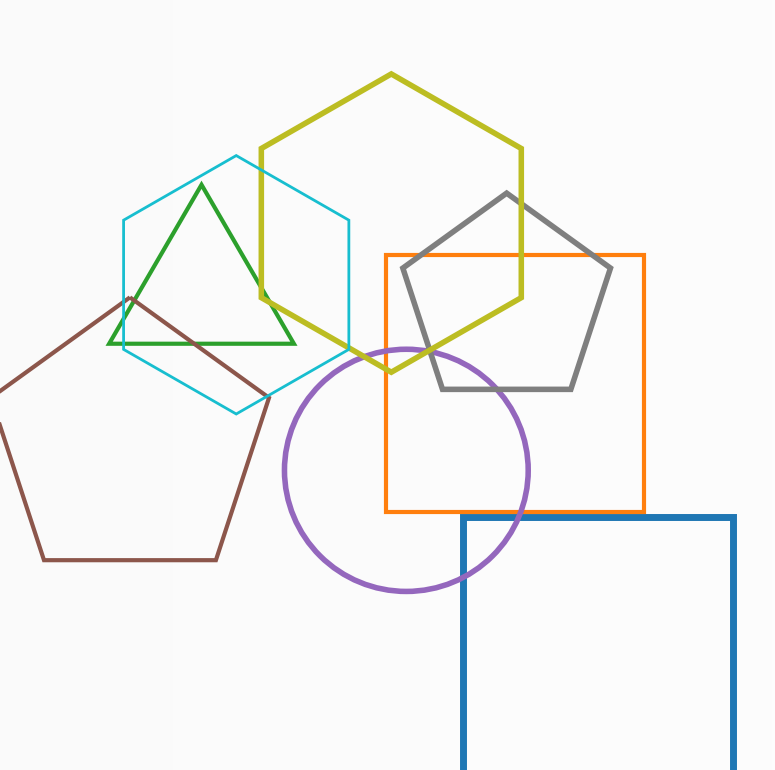[{"shape": "square", "thickness": 2.5, "radius": 0.87, "center": [0.771, 0.155]}, {"shape": "square", "thickness": 1.5, "radius": 0.83, "center": [0.664, 0.502]}, {"shape": "triangle", "thickness": 1.5, "radius": 0.69, "center": [0.26, 0.622]}, {"shape": "circle", "thickness": 2, "radius": 0.79, "center": [0.524, 0.389]}, {"shape": "pentagon", "thickness": 1.5, "radius": 0.94, "center": [0.168, 0.425]}, {"shape": "pentagon", "thickness": 2, "radius": 0.7, "center": [0.654, 0.608]}, {"shape": "hexagon", "thickness": 2, "radius": 0.97, "center": [0.505, 0.71]}, {"shape": "hexagon", "thickness": 1, "radius": 0.84, "center": [0.305, 0.63]}]